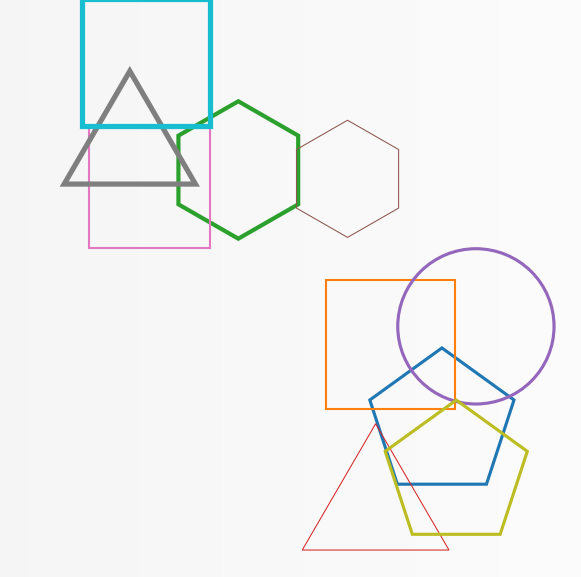[{"shape": "pentagon", "thickness": 1.5, "radius": 0.65, "center": [0.76, 0.266]}, {"shape": "square", "thickness": 1, "radius": 0.56, "center": [0.671, 0.403]}, {"shape": "hexagon", "thickness": 2, "radius": 0.59, "center": [0.41, 0.705]}, {"shape": "triangle", "thickness": 0.5, "radius": 0.73, "center": [0.646, 0.12]}, {"shape": "circle", "thickness": 1.5, "radius": 0.67, "center": [0.819, 0.434]}, {"shape": "hexagon", "thickness": 0.5, "radius": 0.51, "center": [0.598, 0.689]}, {"shape": "square", "thickness": 1, "radius": 0.52, "center": [0.257, 0.673]}, {"shape": "triangle", "thickness": 2.5, "radius": 0.65, "center": [0.223, 0.746]}, {"shape": "pentagon", "thickness": 1.5, "radius": 0.64, "center": [0.785, 0.178]}, {"shape": "square", "thickness": 2.5, "radius": 0.55, "center": [0.251, 0.89]}]